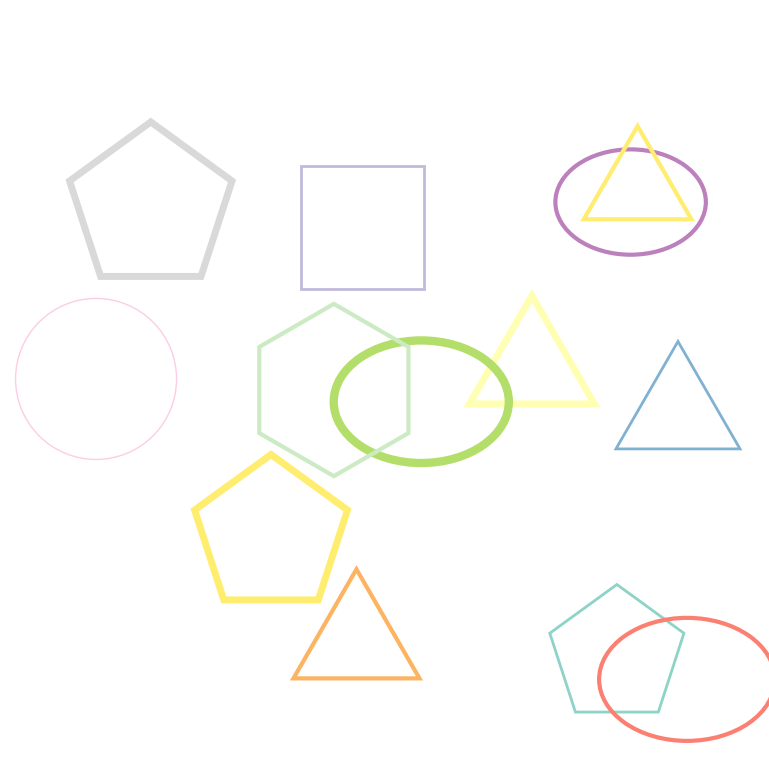[{"shape": "pentagon", "thickness": 1, "radius": 0.46, "center": [0.801, 0.149]}, {"shape": "triangle", "thickness": 2.5, "radius": 0.47, "center": [0.691, 0.522]}, {"shape": "square", "thickness": 1, "radius": 0.4, "center": [0.471, 0.704]}, {"shape": "oval", "thickness": 1.5, "radius": 0.57, "center": [0.892, 0.118]}, {"shape": "triangle", "thickness": 1, "radius": 0.47, "center": [0.88, 0.464]}, {"shape": "triangle", "thickness": 1.5, "radius": 0.47, "center": [0.463, 0.166]}, {"shape": "oval", "thickness": 3, "radius": 0.57, "center": [0.547, 0.478]}, {"shape": "circle", "thickness": 0.5, "radius": 0.52, "center": [0.125, 0.508]}, {"shape": "pentagon", "thickness": 2.5, "radius": 0.55, "center": [0.196, 0.731]}, {"shape": "oval", "thickness": 1.5, "radius": 0.49, "center": [0.819, 0.738]}, {"shape": "hexagon", "thickness": 1.5, "radius": 0.56, "center": [0.434, 0.493]}, {"shape": "pentagon", "thickness": 2.5, "radius": 0.52, "center": [0.352, 0.305]}, {"shape": "triangle", "thickness": 1.5, "radius": 0.4, "center": [0.828, 0.756]}]